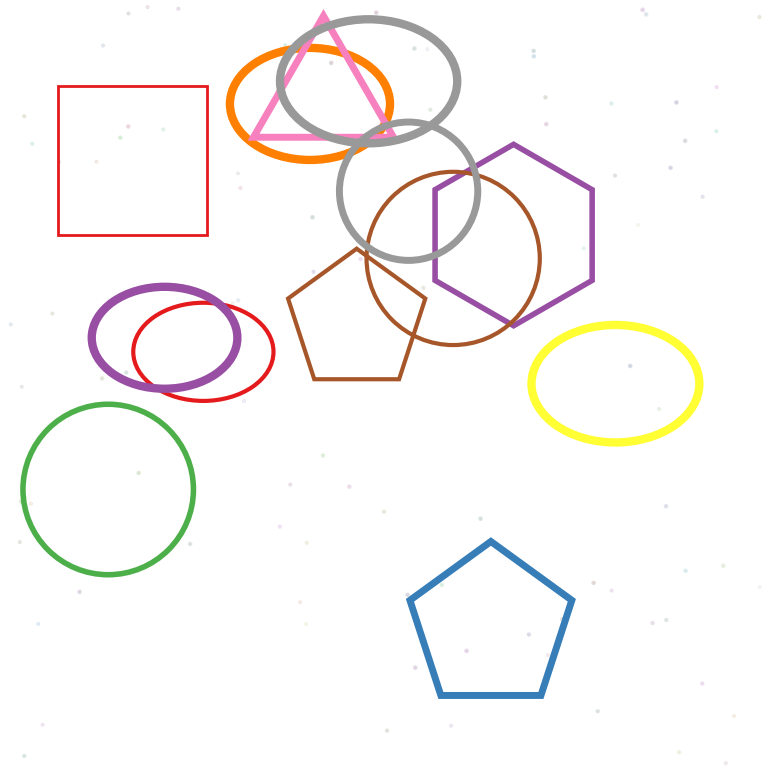[{"shape": "oval", "thickness": 1.5, "radius": 0.46, "center": [0.264, 0.543]}, {"shape": "square", "thickness": 1, "radius": 0.48, "center": [0.172, 0.791]}, {"shape": "pentagon", "thickness": 2.5, "radius": 0.55, "center": [0.638, 0.186]}, {"shape": "circle", "thickness": 2, "radius": 0.55, "center": [0.141, 0.364]}, {"shape": "hexagon", "thickness": 2, "radius": 0.59, "center": [0.667, 0.695]}, {"shape": "oval", "thickness": 3, "radius": 0.47, "center": [0.214, 0.561]}, {"shape": "oval", "thickness": 3, "radius": 0.52, "center": [0.403, 0.865]}, {"shape": "oval", "thickness": 3, "radius": 0.54, "center": [0.799, 0.502]}, {"shape": "pentagon", "thickness": 1.5, "radius": 0.47, "center": [0.463, 0.583]}, {"shape": "circle", "thickness": 1.5, "radius": 0.56, "center": [0.589, 0.664]}, {"shape": "triangle", "thickness": 2.5, "radius": 0.53, "center": [0.42, 0.874]}, {"shape": "circle", "thickness": 2.5, "radius": 0.45, "center": [0.531, 0.752]}, {"shape": "oval", "thickness": 3, "radius": 0.58, "center": [0.479, 0.894]}]